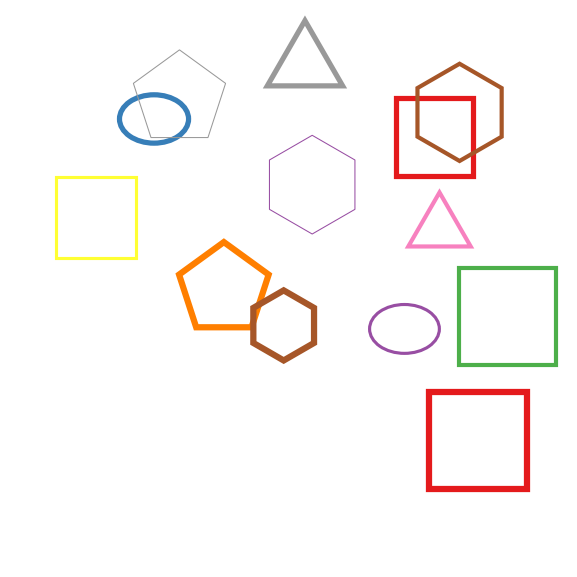[{"shape": "square", "thickness": 3, "radius": 0.42, "center": [0.828, 0.236]}, {"shape": "square", "thickness": 2.5, "radius": 0.33, "center": [0.753, 0.762]}, {"shape": "oval", "thickness": 2.5, "radius": 0.3, "center": [0.267, 0.793]}, {"shape": "square", "thickness": 2, "radius": 0.42, "center": [0.878, 0.451]}, {"shape": "hexagon", "thickness": 0.5, "radius": 0.43, "center": [0.541, 0.679]}, {"shape": "oval", "thickness": 1.5, "radius": 0.3, "center": [0.7, 0.43]}, {"shape": "pentagon", "thickness": 3, "radius": 0.41, "center": [0.388, 0.498]}, {"shape": "square", "thickness": 1.5, "radius": 0.35, "center": [0.166, 0.623]}, {"shape": "hexagon", "thickness": 2, "radius": 0.42, "center": [0.796, 0.805]}, {"shape": "hexagon", "thickness": 3, "radius": 0.3, "center": [0.491, 0.436]}, {"shape": "triangle", "thickness": 2, "radius": 0.31, "center": [0.761, 0.604]}, {"shape": "triangle", "thickness": 2.5, "radius": 0.38, "center": [0.528, 0.888]}, {"shape": "pentagon", "thickness": 0.5, "radius": 0.42, "center": [0.311, 0.829]}]